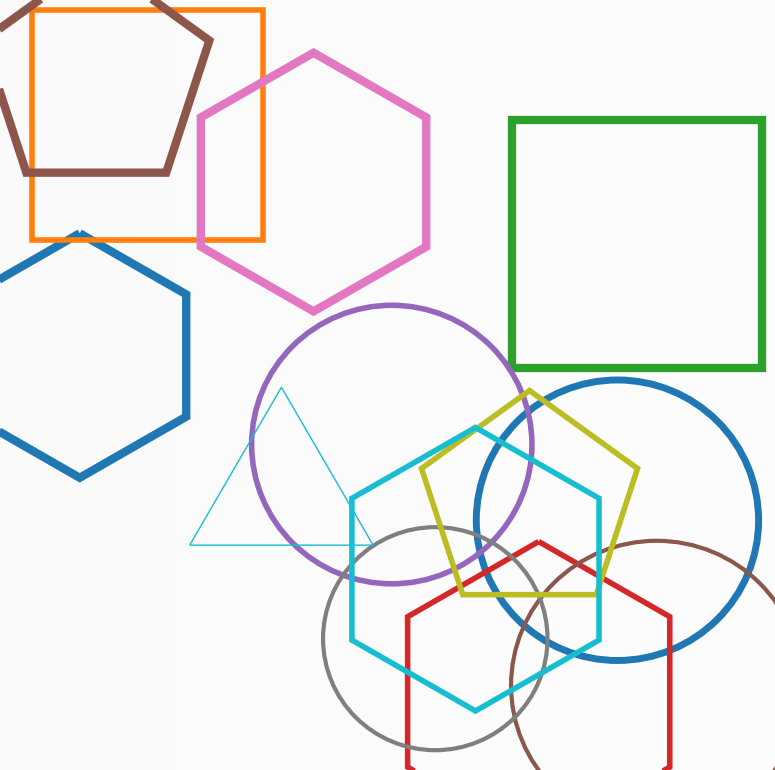[{"shape": "hexagon", "thickness": 3, "radius": 0.79, "center": [0.103, 0.538]}, {"shape": "circle", "thickness": 2.5, "radius": 0.91, "center": [0.797, 0.324]}, {"shape": "square", "thickness": 2, "radius": 0.75, "center": [0.19, 0.838]}, {"shape": "square", "thickness": 3, "radius": 0.81, "center": [0.822, 0.683]}, {"shape": "hexagon", "thickness": 2, "radius": 0.98, "center": [0.695, 0.101]}, {"shape": "circle", "thickness": 2, "radius": 0.9, "center": [0.506, 0.423]}, {"shape": "pentagon", "thickness": 3, "radius": 0.77, "center": [0.124, 0.9]}, {"shape": "circle", "thickness": 1.5, "radius": 0.94, "center": [0.847, 0.11]}, {"shape": "hexagon", "thickness": 3, "radius": 0.84, "center": [0.405, 0.764]}, {"shape": "circle", "thickness": 1.5, "radius": 0.72, "center": [0.562, 0.171]}, {"shape": "pentagon", "thickness": 2, "radius": 0.73, "center": [0.683, 0.346]}, {"shape": "hexagon", "thickness": 2, "radius": 0.92, "center": [0.614, 0.261]}, {"shape": "triangle", "thickness": 0.5, "radius": 0.68, "center": [0.363, 0.36]}]